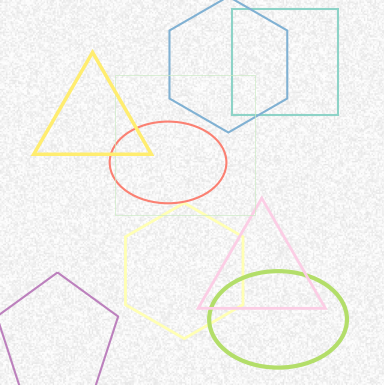[{"shape": "square", "thickness": 1.5, "radius": 0.69, "center": [0.74, 0.838]}, {"shape": "hexagon", "thickness": 2, "radius": 0.88, "center": [0.478, 0.297]}, {"shape": "oval", "thickness": 1.5, "radius": 0.76, "center": [0.436, 0.578]}, {"shape": "hexagon", "thickness": 1.5, "radius": 0.88, "center": [0.593, 0.832]}, {"shape": "oval", "thickness": 3, "radius": 0.89, "center": [0.722, 0.17]}, {"shape": "triangle", "thickness": 2, "radius": 0.95, "center": [0.68, 0.295]}, {"shape": "pentagon", "thickness": 1.5, "radius": 0.83, "center": [0.149, 0.127]}, {"shape": "square", "thickness": 0.5, "radius": 0.91, "center": [0.48, 0.622]}, {"shape": "triangle", "thickness": 2.5, "radius": 0.88, "center": [0.24, 0.688]}]